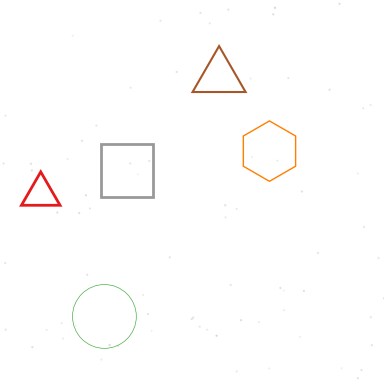[{"shape": "triangle", "thickness": 2, "radius": 0.29, "center": [0.106, 0.496]}, {"shape": "circle", "thickness": 0.5, "radius": 0.41, "center": [0.271, 0.178]}, {"shape": "hexagon", "thickness": 1, "radius": 0.39, "center": [0.7, 0.607]}, {"shape": "triangle", "thickness": 1.5, "radius": 0.4, "center": [0.569, 0.801]}, {"shape": "square", "thickness": 2, "radius": 0.34, "center": [0.33, 0.557]}]